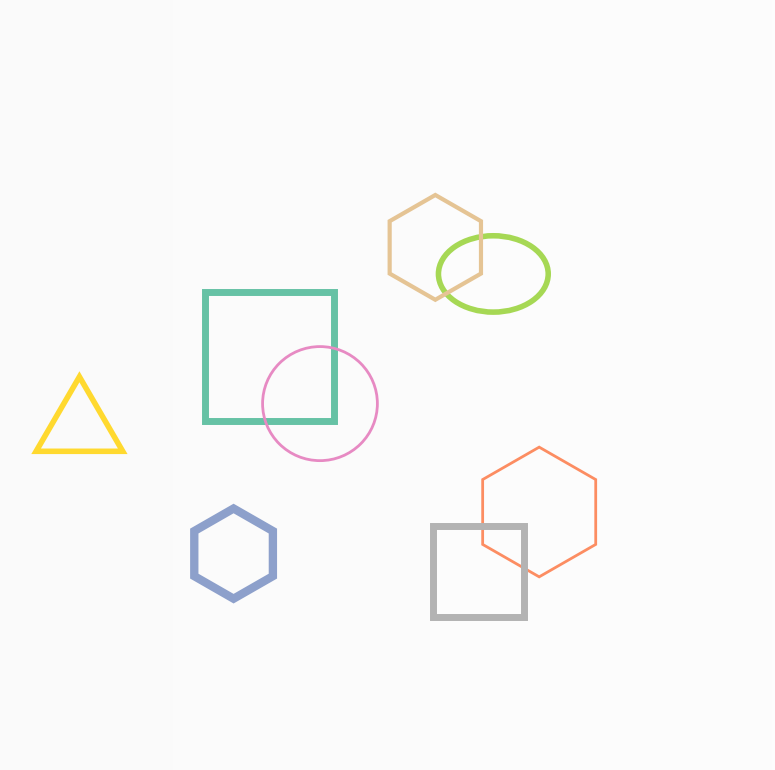[{"shape": "square", "thickness": 2.5, "radius": 0.42, "center": [0.348, 0.537]}, {"shape": "hexagon", "thickness": 1, "radius": 0.42, "center": [0.696, 0.335]}, {"shape": "hexagon", "thickness": 3, "radius": 0.29, "center": [0.301, 0.281]}, {"shape": "circle", "thickness": 1, "radius": 0.37, "center": [0.413, 0.476]}, {"shape": "oval", "thickness": 2, "radius": 0.35, "center": [0.637, 0.644]}, {"shape": "triangle", "thickness": 2, "radius": 0.32, "center": [0.102, 0.446]}, {"shape": "hexagon", "thickness": 1.5, "radius": 0.34, "center": [0.562, 0.679]}, {"shape": "square", "thickness": 2.5, "radius": 0.3, "center": [0.618, 0.258]}]